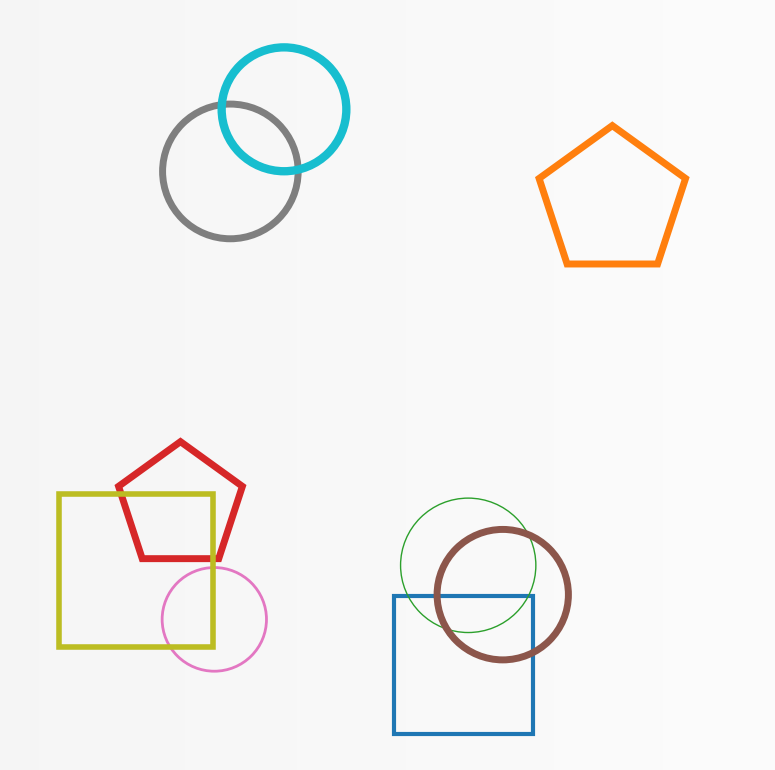[{"shape": "square", "thickness": 1.5, "radius": 0.45, "center": [0.598, 0.136]}, {"shape": "pentagon", "thickness": 2.5, "radius": 0.5, "center": [0.79, 0.738]}, {"shape": "circle", "thickness": 0.5, "radius": 0.44, "center": [0.604, 0.266]}, {"shape": "pentagon", "thickness": 2.5, "radius": 0.42, "center": [0.233, 0.342]}, {"shape": "circle", "thickness": 2.5, "radius": 0.42, "center": [0.649, 0.228]}, {"shape": "circle", "thickness": 1, "radius": 0.34, "center": [0.277, 0.196]}, {"shape": "circle", "thickness": 2.5, "radius": 0.44, "center": [0.297, 0.777]}, {"shape": "square", "thickness": 2, "radius": 0.49, "center": [0.175, 0.259]}, {"shape": "circle", "thickness": 3, "radius": 0.4, "center": [0.366, 0.858]}]